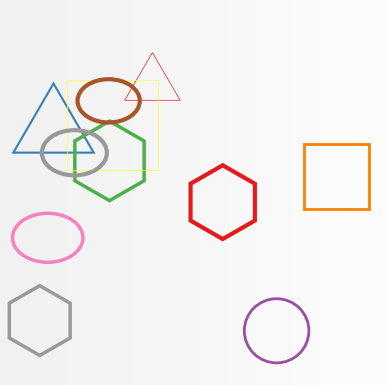[{"shape": "hexagon", "thickness": 3, "radius": 0.48, "center": [0.575, 0.475]}, {"shape": "triangle", "thickness": 0.5, "radius": 0.41, "center": [0.393, 0.781]}, {"shape": "triangle", "thickness": 1.5, "radius": 0.6, "center": [0.138, 0.663]}, {"shape": "hexagon", "thickness": 2.5, "radius": 0.52, "center": [0.283, 0.582]}, {"shape": "circle", "thickness": 2, "radius": 0.42, "center": [0.714, 0.141]}, {"shape": "square", "thickness": 2, "radius": 0.42, "center": [0.869, 0.541]}, {"shape": "square", "thickness": 0.5, "radius": 0.58, "center": [0.291, 0.676]}, {"shape": "oval", "thickness": 3, "radius": 0.4, "center": [0.28, 0.738]}, {"shape": "oval", "thickness": 2.5, "radius": 0.45, "center": [0.123, 0.382]}, {"shape": "hexagon", "thickness": 2.5, "radius": 0.45, "center": [0.103, 0.167]}, {"shape": "oval", "thickness": 3, "radius": 0.42, "center": [0.192, 0.603]}]